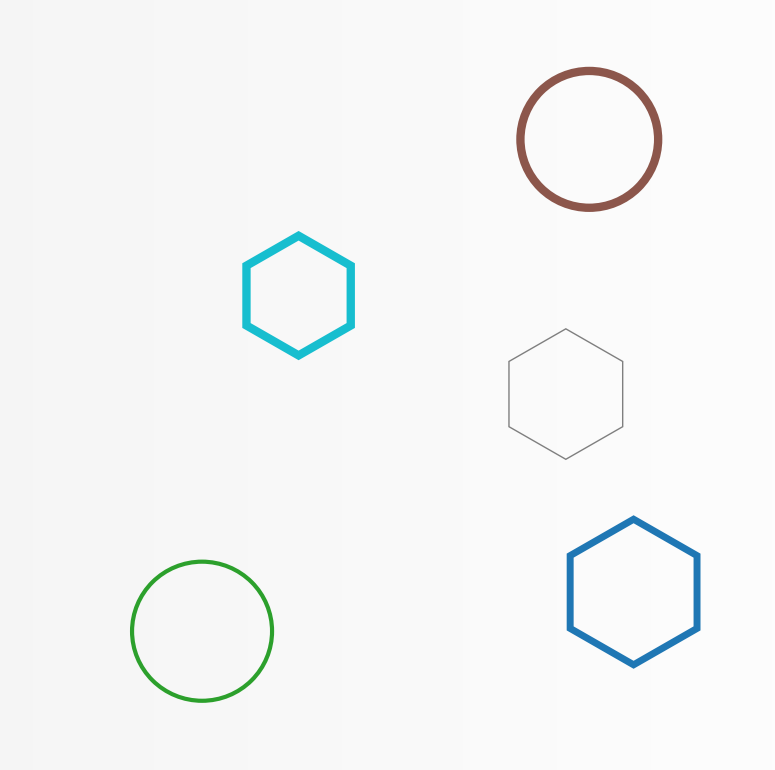[{"shape": "hexagon", "thickness": 2.5, "radius": 0.47, "center": [0.818, 0.231]}, {"shape": "circle", "thickness": 1.5, "radius": 0.45, "center": [0.261, 0.18]}, {"shape": "circle", "thickness": 3, "radius": 0.44, "center": [0.76, 0.819]}, {"shape": "hexagon", "thickness": 0.5, "radius": 0.42, "center": [0.73, 0.488]}, {"shape": "hexagon", "thickness": 3, "radius": 0.39, "center": [0.385, 0.616]}]